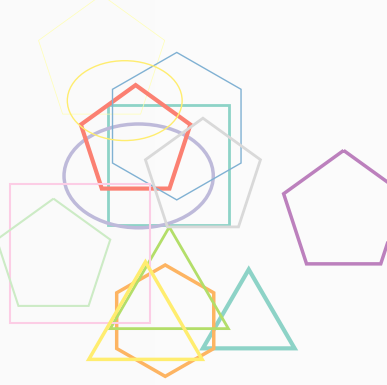[{"shape": "square", "thickness": 2, "radius": 0.78, "center": [0.435, 0.572]}, {"shape": "triangle", "thickness": 3, "radius": 0.68, "center": [0.642, 0.164]}, {"shape": "pentagon", "thickness": 0.5, "radius": 0.86, "center": [0.262, 0.842]}, {"shape": "oval", "thickness": 2.5, "radius": 0.96, "center": [0.358, 0.543]}, {"shape": "pentagon", "thickness": 3, "radius": 0.74, "center": [0.35, 0.63]}, {"shape": "hexagon", "thickness": 1, "radius": 0.96, "center": [0.456, 0.672]}, {"shape": "hexagon", "thickness": 2.5, "radius": 0.72, "center": [0.426, 0.167]}, {"shape": "triangle", "thickness": 2, "radius": 0.88, "center": [0.437, 0.234]}, {"shape": "square", "thickness": 1.5, "radius": 0.9, "center": [0.207, 0.34]}, {"shape": "pentagon", "thickness": 2, "radius": 0.78, "center": [0.524, 0.537]}, {"shape": "pentagon", "thickness": 2.5, "radius": 0.81, "center": [0.887, 0.446]}, {"shape": "pentagon", "thickness": 1.5, "radius": 0.77, "center": [0.138, 0.33]}, {"shape": "oval", "thickness": 1, "radius": 0.74, "center": [0.322, 0.739]}, {"shape": "triangle", "thickness": 2.5, "radius": 0.84, "center": [0.375, 0.151]}]